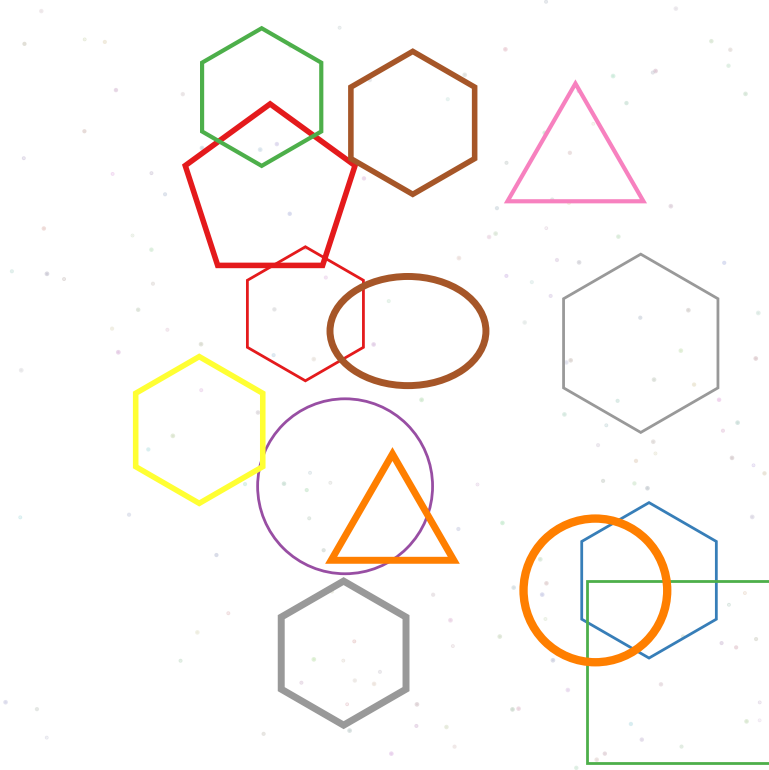[{"shape": "pentagon", "thickness": 2, "radius": 0.58, "center": [0.351, 0.749]}, {"shape": "hexagon", "thickness": 1, "radius": 0.44, "center": [0.397, 0.592]}, {"shape": "hexagon", "thickness": 1, "radius": 0.5, "center": [0.843, 0.246]}, {"shape": "square", "thickness": 1, "radius": 0.59, "center": [0.881, 0.127]}, {"shape": "hexagon", "thickness": 1.5, "radius": 0.45, "center": [0.34, 0.874]}, {"shape": "circle", "thickness": 1, "radius": 0.57, "center": [0.448, 0.368]}, {"shape": "triangle", "thickness": 2.5, "radius": 0.46, "center": [0.51, 0.318]}, {"shape": "circle", "thickness": 3, "radius": 0.47, "center": [0.773, 0.233]}, {"shape": "hexagon", "thickness": 2, "radius": 0.48, "center": [0.259, 0.442]}, {"shape": "oval", "thickness": 2.5, "radius": 0.51, "center": [0.53, 0.57]}, {"shape": "hexagon", "thickness": 2, "radius": 0.46, "center": [0.536, 0.84]}, {"shape": "triangle", "thickness": 1.5, "radius": 0.51, "center": [0.747, 0.79]}, {"shape": "hexagon", "thickness": 2.5, "radius": 0.47, "center": [0.446, 0.152]}, {"shape": "hexagon", "thickness": 1, "radius": 0.58, "center": [0.832, 0.554]}]